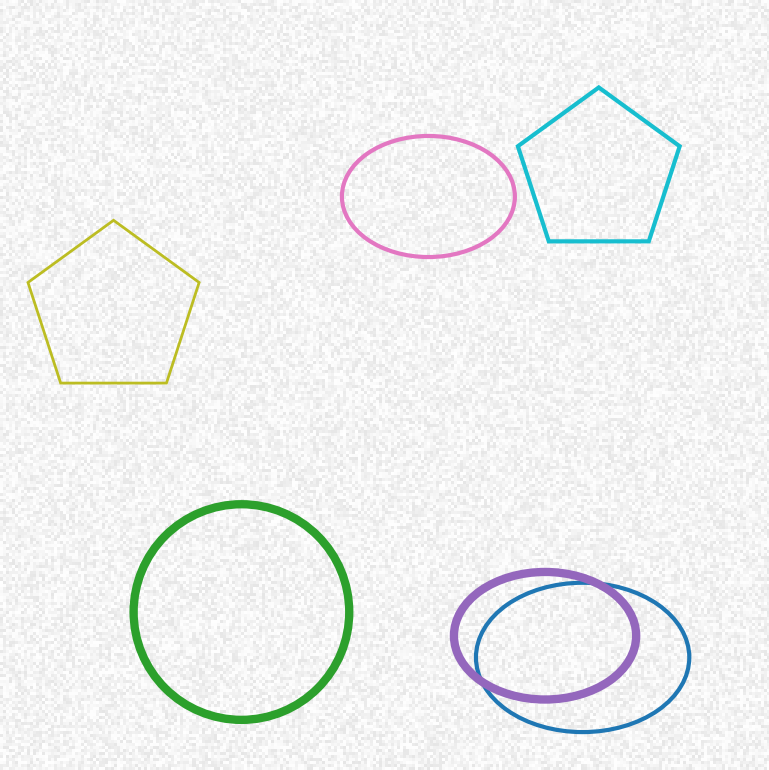[{"shape": "oval", "thickness": 1.5, "radius": 0.69, "center": [0.757, 0.146]}, {"shape": "circle", "thickness": 3, "radius": 0.7, "center": [0.314, 0.205]}, {"shape": "oval", "thickness": 3, "radius": 0.59, "center": [0.708, 0.174]}, {"shape": "oval", "thickness": 1.5, "radius": 0.56, "center": [0.556, 0.745]}, {"shape": "pentagon", "thickness": 1, "radius": 0.58, "center": [0.147, 0.597]}, {"shape": "pentagon", "thickness": 1.5, "radius": 0.55, "center": [0.778, 0.776]}]